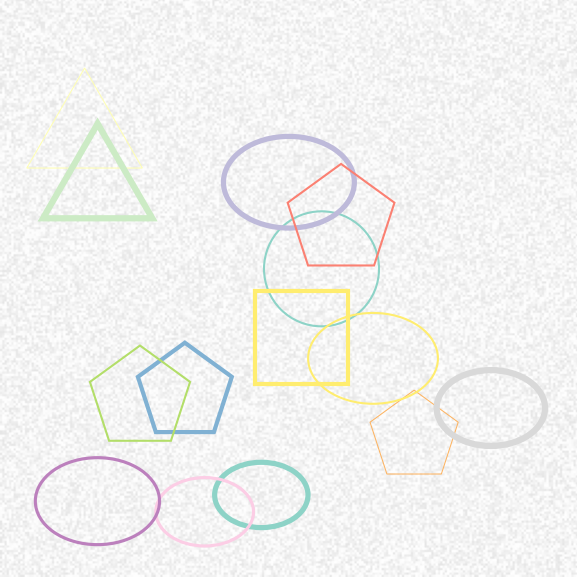[{"shape": "oval", "thickness": 2.5, "radius": 0.4, "center": [0.453, 0.142]}, {"shape": "circle", "thickness": 1, "radius": 0.5, "center": [0.557, 0.534]}, {"shape": "triangle", "thickness": 0.5, "radius": 0.58, "center": [0.146, 0.766]}, {"shape": "oval", "thickness": 2.5, "radius": 0.57, "center": [0.5, 0.684]}, {"shape": "pentagon", "thickness": 1, "radius": 0.49, "center": [0.591, 0.618]}, {"shape": "pentagon", "thickness": 2, "radius": 0.43, "center": [0.32, 0.32]}, {"shape": "pentagon", "thickness": 0.5, "radius": 0.4, "center": [0.717, 0.243]}, {"shape": "pentagon", "thickness": 1, "radius": 0.46, "center": [0.242, 0.31]}, {"shape": "oval", "thickness": 1.5, "radius": 0.42, "center": [0.354, 0.113]}, {"shape": "oval", "thickness": 3, "radius": 0.47, "center": [0.85, 0.293]}, {"shape": "oval", "thickness": 1.5, "radius": 0.54, "center": [0.169, 0.131]}, {"shape": "triangle", "thickness": 3, "radius": 0.55, "center": [0.169, 0.676]}, {"shape": "square", "thickness": 2, "radius": 0.4, "center": [0.522, 0.415]}, {"shape": "oval", "thickness": 1, "radius": 0.56, "center": [0.646, 0.379]}]